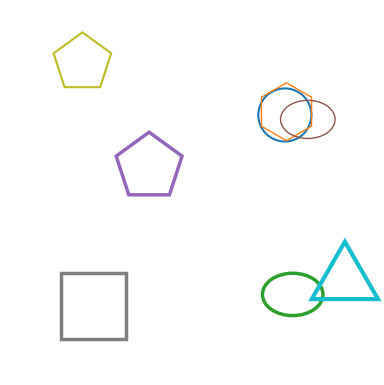[{"shape": "circle", "thickness": 1.5, "radius": 0.34, "center": [0.74, 0.701]}, {"shape": "hexagon", "thickness": 1, "radius": 0.38, "center": [0.744, 0.71]}, {"shape": "oval", "thickness": 2.5, "radius": 0.39, "center": [0.76, 0.235]}, {"shape": "pentagon", "thickness": 2.5, "radius": 0.45, "center": [0.387, 0.567]}, {"shape": "oval", "thickness": 1, "radius": 0.35, "center": [0.8, 0.69]}, {"shape": "square", "thickness": 2.5, "radius": 0.43, "center": [0.243, 0.206]}, {"shape": "pentagon", "thickness": 1.5, "radius": 0.39, "center": [0.214, 0.837]}, {"shape": "triangle", "thickness": 3, "radius": 0.5, "center": [0.896, 0.273]}]